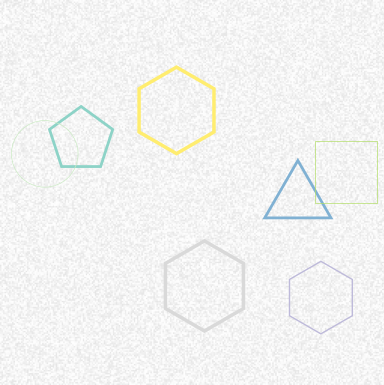[{"shape": "pentagon", "thickness": 2, "radius": 0.43, "center": [0.211, 0.637]}, {"shape": "hexagon", "thickness": 1, "radius": 0.47, "center": [0.833, 0.227]}, {"shape": "triangle", "thickness": 2, "radius": 0.5, "center": [0.774, 0.484]}, {"shape": "square", "thickness": 0.5, "radius": 0.4, "center": [0.899, 0.554]}, {"shape": "hexagon", "thickness": 2.5, "radius": 0.59, "center": [0.531, 0.257]}, {"shape": "circle", "thickness": 0.5, "radius": 0.43, "center": [0.116, 0.6]}, {"shape": "hexagon", "thickness": 2.5, "radius": 0.56, "center": [0.458, 0.713]}]